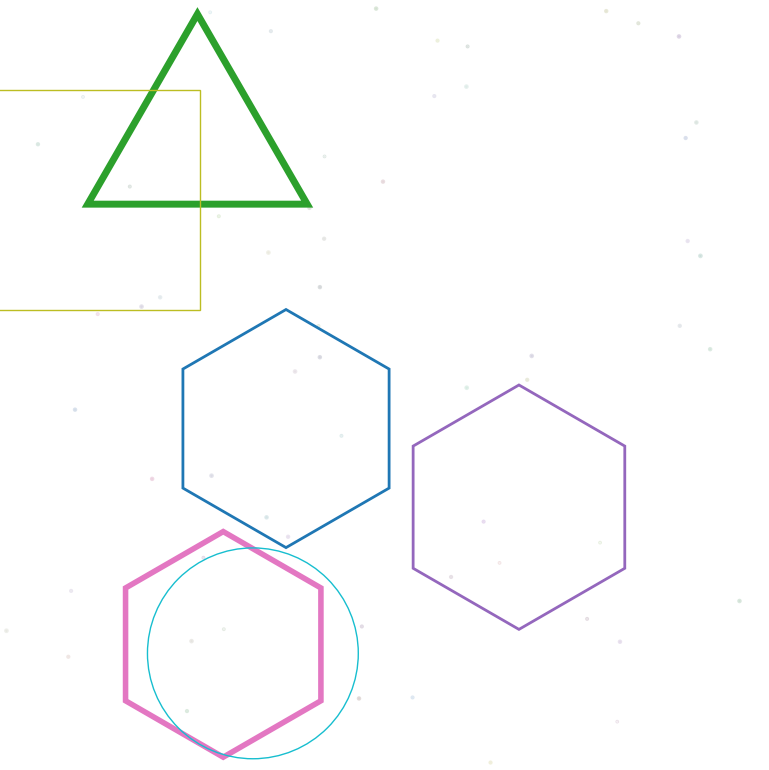[{"shape": "hexagon", "thickness": 1, "radius": 0.77, "center": [0.371, 0.443]}, {"shape": "triangle", "thickness": 2.5, "radius": 0.82, "center": [0.256, 0.817]}, {"shape": "hexagon", "thickness": 1, "radius": 0.79, "center": [0.674, 0.341]}, {"shape": "hexagon", "thickness": 2, "radius": 0.73, "center": [0.29, 0.163]}, {"shape": "square", "thickness": 0.5, "radius": 0.72, "center": [0.116, 0.74]}, {"shape": "circle", "thickness": 0.5, "radius": 0.68, "center": [0.328, 0.152]}]